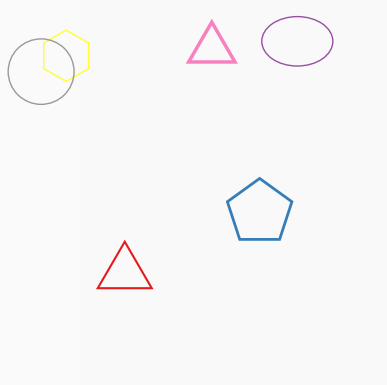[{"shape": "triangle", "thickness": 1.5, "radius": 0.4, "center": [0.322, 0.292]}, {"shape": "pentagon", "thickness": 2, "radius": 0.44, "center": [0.67, 0.449]}, {"shape": "oval", "thickness": 1, "radius": 0.46, "center": [0.767, 0.893]}, {"shape": "hexagon", "thickness": 1, "radius": 0.33, "center": [0.171, 0.855]}, {"shape": "triangle", "thickness": 2.5, "radius": 0.35, "center": [0.547, 0.874]}, {"shape": "circle", "thickness": 1, "radius": 0.43, "center": [0.106, 0.814]}]